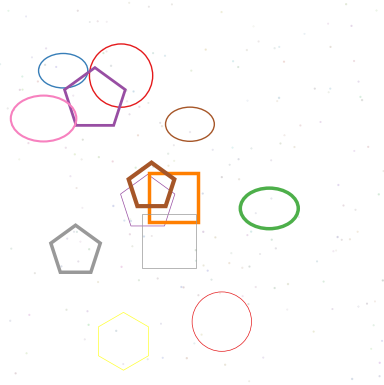[{"shape": "circle", "thickness": 0.5, "radius": 0.39, "center": [0.576, 0.165]}, {"shape": "circle", "thickness": 1, "radius": 0.41, "center": [0.314, 0.804]}, {"shape": "oval", "thickness": 1, "radius": 0.32, "center": [0.164, 0.816]}, {"shape": "oval", "thickness": 2.5, "radius": 0.38, "center": [0.699, 0.459]}, {"shape": "pentagon", "thickness": 2, "radius": 0.41, "center": [0.247, 0.741]}, {"shape": "pentagon", "thickness": 0.5, "radius": 0.37, "center": [0.384, 0.473]}, {"shape": "square", "thickness": 2.5, "radius": 0.32, "center": [0.451, 0.487]}, {"shape": "hexagon", "thickness": 0.5, "radius": 0.38, "center": [0.321, 0.114]}, {"shape": "pentagon", "thickness": 3, "radius": 0.31, "center": [0.394, 0.515]}, {"shape": "oval", "thickness": 1, "radius": 0.32, "center": [0.493, 0.677]}, {"shape": "oval", "thickness": 1.5, "radius": 0.43, "center": [0.113, 0.692]}, {"shape": "pentagon", "thickness": 2.5, "radius": 0.34, "center": [0.196, 0.347]}, {"shape": "square", "thickness": 0.5, "radius": 0.35, "center": [0.44, 0.374]}]